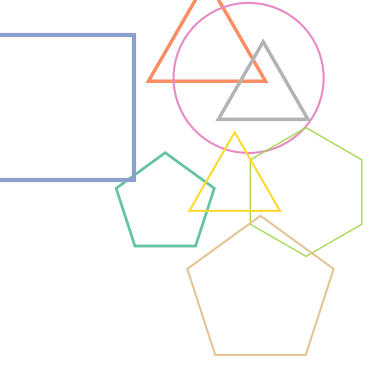[{"shape": "pentagon", "thickness": 2, "radius": 0.67, "center": [0.429, 0.469]}, {"shape": "triangle", "thickness": 2.5, "radius": 0.88, "center": [0.538, 0.877]}, {"shape": "square", "thickness": 3, "radius": 0.94, "center": [0.16, 0.72]}, {"shape": "circle", "thickness": 1.5, "radius": 0.97, "center": [0.646, 0.798]}, {"shape": "hexagon", "thickness": 1, "radius": 0.84, "center": [0.795, 0.501]}, {"shape": "triangle", "thickness": 1.5, "radius": 0.68, "center": [0.61, 0.52]}, {"shape": "pentagon", "thickness": 1.5, "radius": 1.0, "center": [0.677, 0.24]}, {"shape": "triangle", "thickness": 2.5, "radius": 0.67, "center": [0.684, 0.757]}]